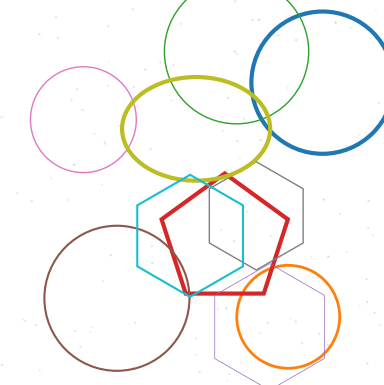[{"shape": "circle", "thickness": 3, "radius": 0.92, "center": [0.838, 0.785]}, {"shape": "circle", "thickness": 2, "radius": 0.67, "center": [0.749, 0.177]}, {"shape": "circle", "thickness": 1, "radius": 0.94, "center": [0.614, 0.866]}, {"shape": "pentagon", "thickness": 3, "radius": 0.86, "center": [0.584, 0.377]}, {"shape": "hexagon", "thickness": 0.5, "radius": 0.82, "center": [0.7, 0.151]}, {"shape": "circle", "thickness": 1.5, "radius": 0.94, "center": [0.304, 0.225]}, {"shape": "circle", "thickness": 1, "radius": 0.69, "center": [0.217, 0.689]}, {"shape": "hexagon", "thickness": 1, "radius": 0.7, "center": [0.666, 0.439]}, {"shape": "oval", "thickness": 3, "radius": 0.96, "center": [0.509, 0.665]}, {"shape": "hexagon", "thickness": 1.5, "radius": 0.79, "center": [0.494, 0.387]}]